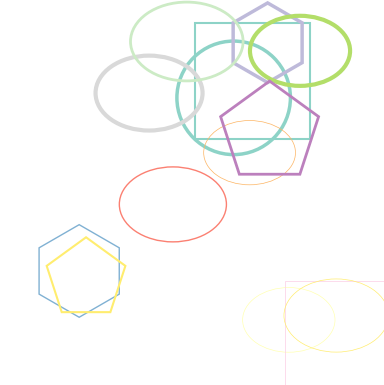[{"shape": "square", "thickness": 1.5, "radius": 0.75, "center": [0.656, 0.789]}, {"shape": "circle", "thickness": 2.5, "radius": 0.74, "center": [0.607, 0.746]}, {"shape": "oval", "thickness": 0.5, "radius": 0.6, "center": [0.75, 0.169]}, {"shape": "hexagon", "thickness": 2.5, "radius": 0.52, "center": [0.695, 0.889]}, {"shape": "oval", "thickness": 1, "radius": 0.7, "center": [0.449, 0.469]}, {"shape": "hexagon", "thickness": 1, "radius": 0.6, "center": [0.206, 0.296]}, {"shape": "oval", "thickness": 0.5, "radius": 0.6, "center": [0.648, 0.603]}, {"shape": "oval", "thickness": 3, "radius": 0.65, "center": [0.779, 0.868]}, {"shape": "square", "thickness": 0.5, "radius": 0.71, "center": [0.883, 0.127]}, {"shape": "oval", "thickness": 3, "radius": 0.69, "center": [0.387, 0.758]}, {"shape": "pentagon", "thickness": 2, "radius": 0.67, "center": [0.7, 0.656]}, {"shape": "oval", "thickness": 2, "radius": 0.73, "center": [0.485, 0.892]}, {"shape": "pentagon", "thickness": 1.5, "radius": 0.54, "center": [0.223, 0.276]}, {"shape": "oval", "thickness": 0.5, "radius": 0.68, "center": [0.873, 0.18]}]